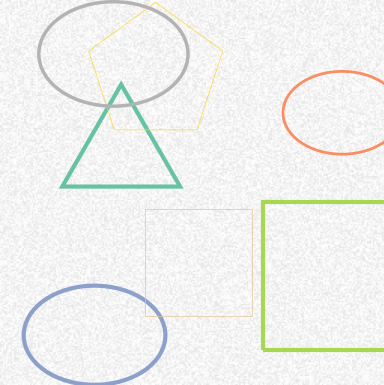[{"shape": "triangle", "thickness": 3, "radius": 0.88, "center": [0.315, 0.604]}, {"shape": "oval", "thickness": 2, "radius": 0.77, "center": [0.889, 0.707]}, {"shape": "oval", "thickness": 3, "radius": 0.92, "center": [0.246, 0.129]}, {"shape": "square", "thickness": 3, "radius": 0.97, "center": [0.878, 0.283]}, {"shape": "pentagon", "thickness": 0.5, "radius": 0.92, "center": [0.404, 0.811]}, {"shape": "square", "thickness": 0.5, "radius": 0.69, "center": [0.515, 0.318]}, {"shape": "oval", "thickness": 2.5, "radius": 0.97, "center": [0.295, 0.86]}]